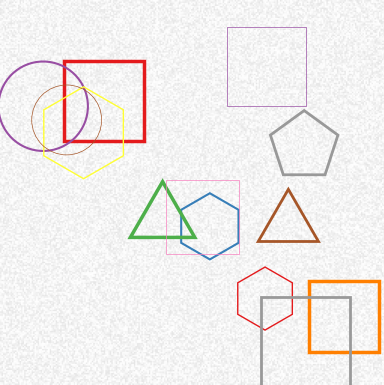[{"shape": "square", "thickness": 2.5, "radius": 0.52, "center": [0.27, 0.737]}, {"shape": "hexagon", "thickness": 1, "radius": 0.41, "center": [0.688, 0.225]}, {"shape": "hexagon", "thickness": 1.5, "radius": 0.43, "center": [0.545, 0.412]}, {"shape": "triangle", "thickness": 2.5, "radius": 0.48, "center": [0.422, 0.432]}, {"shape": "circle", "thickness": 1.5, "radius": 0.58, "center": [0.112, 0.724]}, {"shape": "square", "thickness": 0.5, "radius": 0.51, "center": [0.692, 0.827]}, {"shape": "square", "thickness": 2.5, "radius": 0.46, "center": [0.893, 0.178]}, {"shape": "hexagon", "thickness": 1, "radius": 0.6, "center": [0.217, 0.655]}, {"shape": "circle", "thickness": 0.5, "radius": 0.45, "center": [0.173, 0.688]}, {"shape": "triangle", "thickness": 2, "radius": 0.45, "center": [0.749, 0.418]}, {"shape": "square", "thickness": 0.5, "radius": 0.48, "center": [0.525, 0.436]}, {"shape": "pentagon", "thickness": 2, "radius": 0.46, "center": [0.79, 0.621]}, {"shape": "square", "thickness": 2, "radius": 0.58, "center": [0.794, 0.112]}]